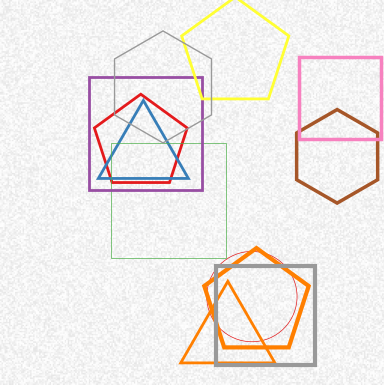[{"shape": "circle", "thickness": 0.5, "radius": 0.59, "center": [0.654, 0.23]}, {"shape": "pentagon", "thickness": 2, "radius": 0.63, "center": [0.366, 0.628]}, {"shape": "triangle", "thickness": 2, "radius": 0.68, "center": [0.372, 0.604]}, {"shape": "square", "thickness": 0.5, "radius": 0.74, "center": [0.438, 0.479]}, {"shape": "square", "thickness": 2, "radius": 0.73, "center": [0.378, 0.654]}, {"shape": "triangle", "thickness": 2, "radius": 0.71, "center": [0.592, 0.128]}, {"shape": "pentagon", "thickness": 3, "radius": 0.71, "center": [0.666, 0.213]}, {"shape": "pentagon", "thickness": 2, "radius": 0.73, "center": [0.611, 0.861]}, {"shape": "hexagon", "thickness": 2.5, "radius": 0.61, "center": [0.876, 0.594]}, {"shape": "square", "thickness": 2.5, "radius": 0.54, "center": [0.884, 0.745]}, {"shape": "hexagon", "thickness": 1, "radius": 0.73, "center": [0.423, 0.774]}, {"shape": "square", "thickness": 3, "radius": 0.65, "center": [0.69, 0.181]}]